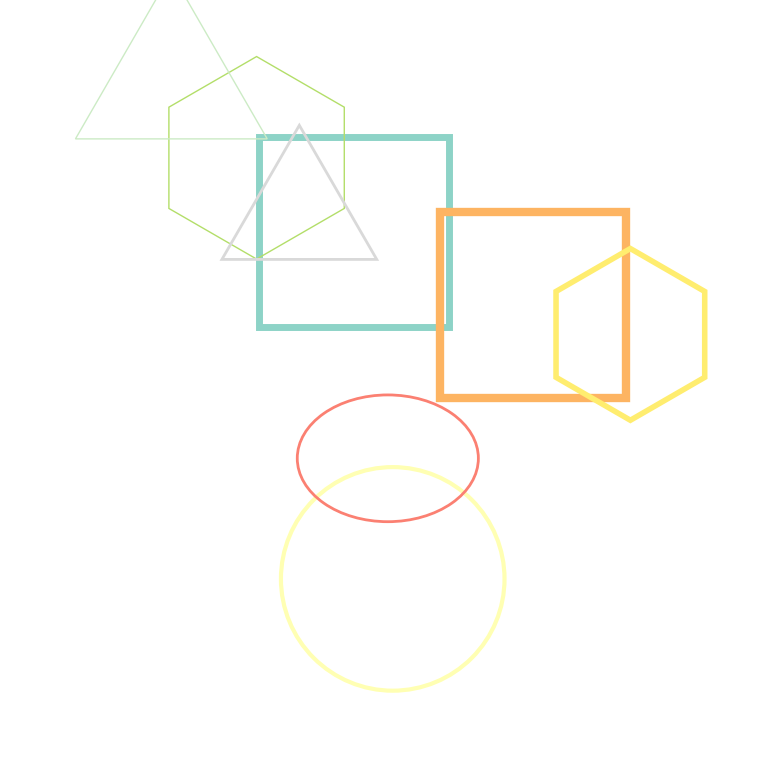[{"shape": "square", "thickness": 2.5, "radius": 0.62, "center": [0.46, 0.699]}, {"shape": "circle", "thickness": 1.5, "radius": 0.73, "center": [0.51, 0.248]}, {"shape": "oval", "thickness": 1, "radius": 0.59, "center": [0.504, 0.405]}, {"shape": "square", "thickness": 3, "radius": 0.61, "center": [0.692, 0.604]}, {"shape": "hexagon", "thickness": 0.5, "radius": 0.66, "center": [0.333, 0.795]}, {"shape": "triangle", "thickness": 1, "radius": 0.58, "center": [0.389, 0.721]}, {"shape": "triangle", "thickness": 0.5, "radius": 0.72, "center": [0.223, 0.892]}, {"shape": "hexagon", "thickness": 2, "radius": 0.56, "center": [0.819, 0.566]}]